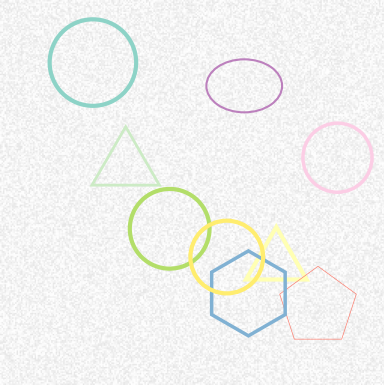[{"shape": "circle", "thickness": 3, "radius": 0.56, "center": [0.241, 0.837]}, {"shape": "triangle", "thickness": 3, "radius": 0.45, "center": [0.718, 0.319]}, {"shape": "pentagon", "thickness": 0.5, "radius": 0.52, "center": [0.826, 0.204]}, {"shape": "hexagon", "thickness": 2.5, "radius": 0.55, "center": [0.645, 0.238]}, {"shape": "circle", "thickness": 3, "radius": 0.52, "center": [0.441, 0.406]}, {"shape": "circle", "thickness": 2.5, "radius": 0.45, "center": [0.877, 0.59]}, {"shape": "oval", "thickness": 1.5, "radius": 0.49, "center": [0.634, 0.777]}, {"shape": "triangle", "thickness": 2, "radius": 0.51, "center": [0.326, 0.57]}, {"shape": "circle", "thickness": 3, "radius": 0.47, "center": [0.589, 0.332]}]